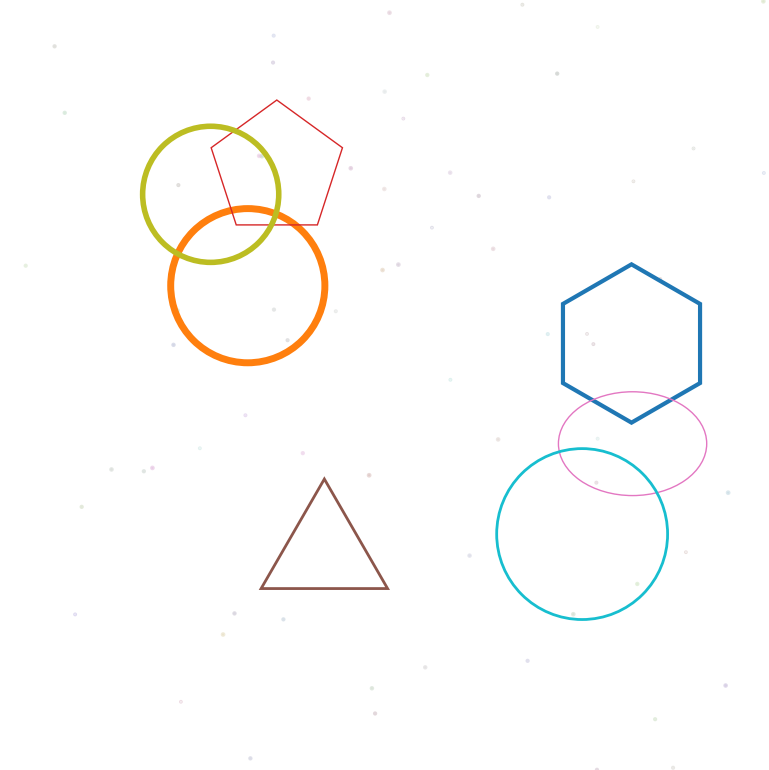[{"shape": "hexagon", "thickness": 1.5, "radius": 0.51, "center": [0.82, 0.554]}, {"shape": "circle", "thickness": 2.5, "radius": 0.5, "center": [0.322, 0.629]}, {"shape": "pentagon", "thickness": 0.5, "radius": 0.45, "center": [0.359, 0.78]}, {"shape": "triangle", "thickness": 1, "radius": 0.47, "center": [0.421, 0.283]}, {"shape": "oval", "thickness": 0.5, "radius": 0.48, "center": [0.822, 0.424]}, {"shape": "circle", "thickness": 2, "radius": 0.44, "center": [0.274, 0.748]}, {"shape": "circle", "thickness": 1, "radius": 0.55, "center": [0.756, 0.306]}]